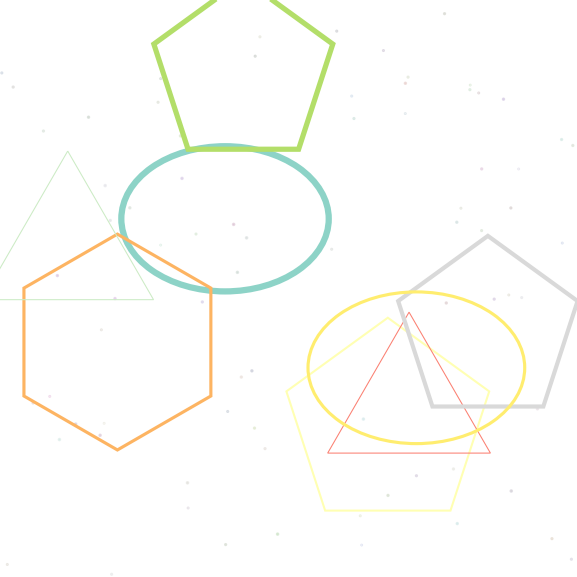[{"shape": "oval", "thickness": 3, "radius": 0.9, "center": [0.39, 0.62]}, {"shape": "pentagon", "thickness": 1, "radius": 0.92, "center": [0.672, 0.264]}, {"shape": "triangle", "thickness": 0.5, "radius": 0.81, "center": [0.708, 0.296]}, {"shape": "hexagon", "thickness": 1.5, "radius": 0.93, "center": [0.203, 0.407]}, {"shape": "pentagon", "thickness": 2.5, "radius": 0.81, "center": [0.421, 0.872]}, {"shape": "pentagon", "thickness": 2, "radius": 0.82, "center": [0.845, 0.427]}, {"shape": "triangle", "thickness": 0.5, "radius": 0.86, "center": [0.117, 0.566]}, {"shape": "oval", "thickness": 1.5, "radius": 0.94, "center": [0.721, 0.362]}]